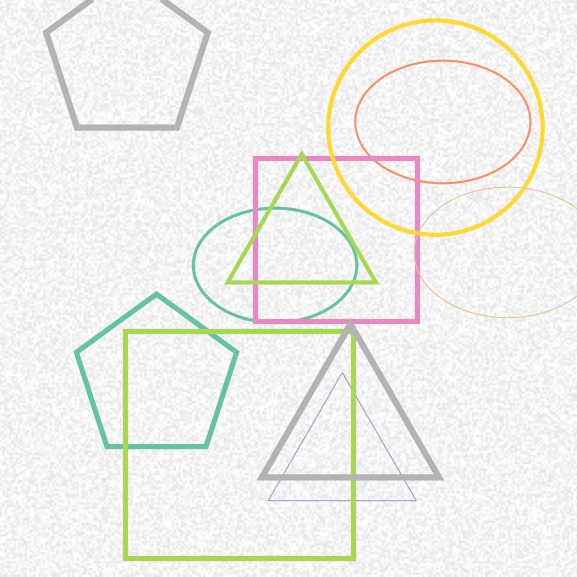[{"shape": "oval", "thickness": 1.5, "radius": 0.71, "center": [0.476, 0.54]}, {"shape": "pentagon", "thickness": 2.5, "radius": 0.73, "center": [0.271, 0.344]}, {"shape": "oval", "thickness": 1, "radius": 0.76, "center": [0.767, 0.788]}, {"shape": "triangle", "thickness": 0.5, "radius": 0.74, "center": [0.593, 0.206]}, {"shape": "square", "thickness": 2.5, "radius": 0.7, "center": [0.582, 0.584]}, {"shape": "triangle", "thickness": 2, "radius": 0.74, "center": [0.523, 0.584]}, {"shape": "square", "thickness": 2.5, "radius": 0.99, "center": [0.414, 0.229]}, {"shape": "circle", "thickness": 2, "radius": 0.93, "center": [0.754, 0.778]}, {"shape": "oval", "thickness": 0.5, "radius": 0.81, "center": [0.879, 0.562]}, {"shape": "pentagon", "thickness": 3, "radius": 0.74, "center": [0.22, 0.897]}, {"shape": "triangle", "thickness": 3, "radius": 0.89, "center": [0.607, 0.261]}]